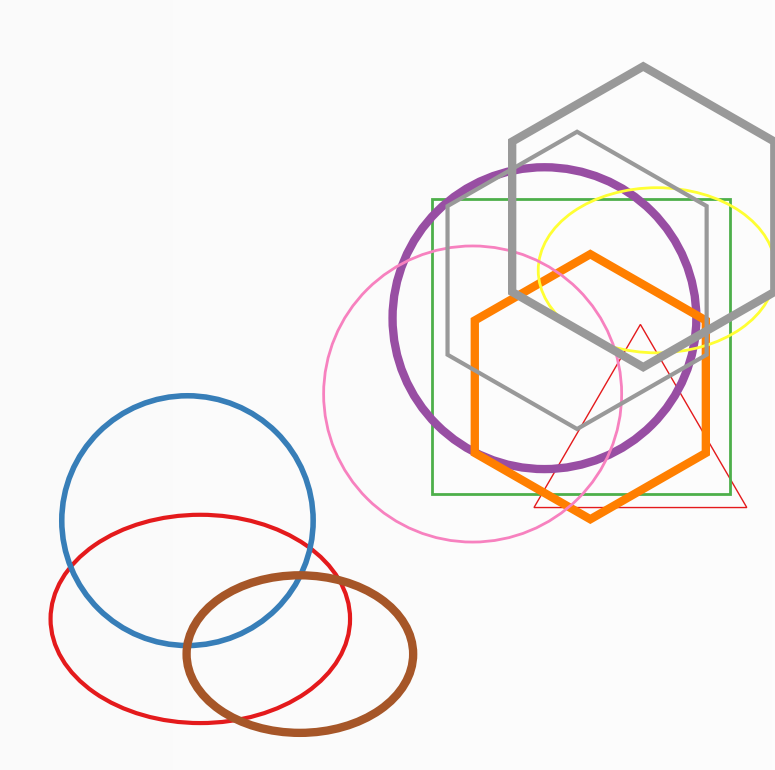[{"shape": "triangle", "thickness": 0.5, "radius": 0.79, "center": [0.826, 0.42]}, {"shape": "oval", "thickness": 1.5, "radius": 0.97, "center": [0.258, 0.196]}, {"shape": "circle", "thickness": 2, "radius": 0.81, "center": [0.242, 0.324]}, {"shape": "square", "thickness": 1, "radius": 0.96, "center": [0.75, 0.55]}, {"shape": "circle", "thickness": 3, "radius": 0.98, "center": [0.703, 0.587]}, {"shape": "hexagon", "thickness": 3, "radius": 0.86, "center": [0.762, 0.498]}, {"shape": "oval", "thickness": 1, "radius": 0.77, "center": [0.848, 0.649]}, {"shape": "oval", "thickness": 3, "radius": 0.73, "center": [0.387, 0.151]}, {"shape": "circle", "thickness": 1, "radius": 0.96, "center": [0.61, 0.488]}, {"shape": "hexagon", "thickness": 3, "radius": 0.98, "center": [0.83, 0.718]}, {"shape": "hexagon", "thickness": 1.5, "radius": 0.97, "center": [0.745, 0.636]}]